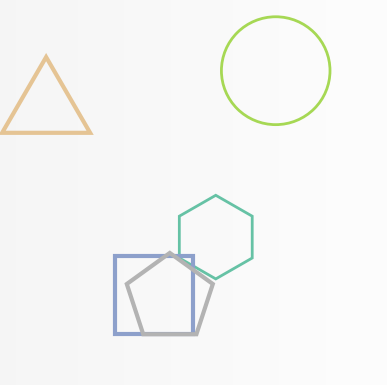[{"shape": "hexagon", "thickness": 2, "radius": 0.54, "center": [0.557, 0.384]}, {"shape": "square", "thickness": 3, "radius": 0.5, "center": [0.396, 0.234]}, {"shape": "circle", "thickness": 2, "radius": 0.7, "center": [0.712, 0.816]}, {"shape": "triangle", "thickness": 3, "radius": 0.66, "center": [0.119, 0.721]}, {"shape": "pentagon", "thickness": 3, "radius": 0.58, "center": [0.438, 0.226]}]